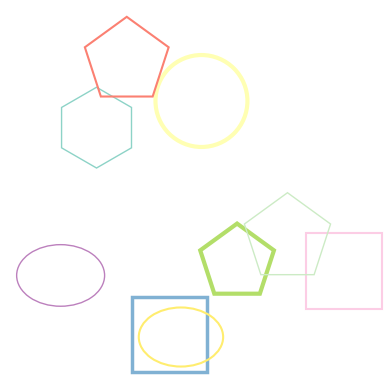[{"shape": "hexagon", "thickness": 1, "radius": 0.52, "center": [0.251, 0.668]}, {"shape": "circle", "thickness": 3, "radius": 0.6, "center": [0.523, 0.738]}, {"shape": "pentagon", "thickness": 1.5, "radius": 0.57, "center": [0.329, 0.842]}, {"shape": "square", "thickness": 2.5, "radius": 0.49, "center": [0.441, 0.131]}, {"shape": "pentagon", "thickness": 3, "radius": 0.5, "center": [0.616, 0.319]}, {"shape": "square", "thickness": 1.5, "radius": 0.5, "center": [0.894, 0.296]}, {"shape": "oval", "thickness": 1, "radius": 0.57, "center": [0.157, 0.285]}, {"shape": "pentagon", "thickness": 1, "radius": 0.59, "center": [0.747, 0.382]}, {"shape": "oval", "thickness": 1.5, "radius": 0.55, "center": [0.47, 0.125]}]